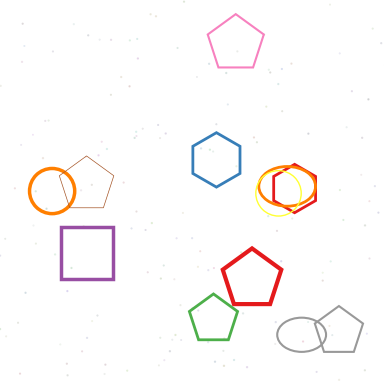[{"shape": "pentagon", "thickness": 3, "radius": 0.4, "center": [0.655, 0.275]}, {"shape": "hexagon", "thickness": 2, "radius": 0.31, "center": [0.765, 0.51]}, {"shape": "hexagon", "thickness": 2, "radius": 0.35, "center": [0.562, 0.585]}, {"shape": "pentagon", "thickness": 2, "radius": 0.33, "center": [0.554, 0.171]}, {"shape": "square", "thickness": 2.5, "radius": 0.34, "center": [0.226, 0.343]}, {"shape": "oval", "thickness": 2, "radius": 0.37, "center": [0.746, 0.516]}, {"shape": "circle", "thickness": 2.5, "radius": 0.29, "center": [0.135, 0.504]}, {"shape": "circle", "thickness": 1, "radius": 0.29, "center": [0.723, 0.498]}, {"shape": "pentagon", "thickness": 0.5, "radius": 0.37, "center": [0.225, 0.521]}, {"shape": "pentagon", "thickness": 1.5, "radius": 0.38, "center": [0.612, 0.887]}, {"shape": "pentagon", "thickness": 1.5, "radius": 0.33, "center": [0.88, 0.139]}, {"shape": "oval", "thickness": 1.5, "radius": 0.32, "center": [0.783, 0.13]}]